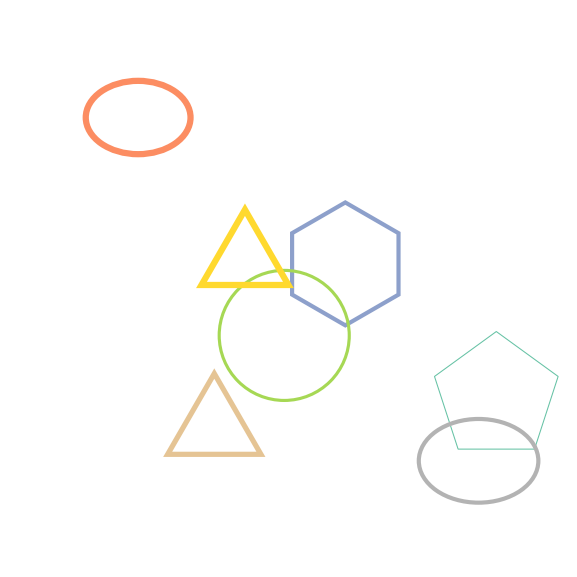[{"shape": "pentagon", "thickness": 0.5, "radius": 0.56, "center": [0.859, 0.312]}, {"shape": "oval", "thickness": 3, "radius": 0.45, "center": [0.239, 0.796]}, {"shape": "hexagon", "thickness": 2, "radius": 0.53, "center": [0.598, 0.542]}, {"shape": "circle", "thickness": 1.5, "radius": 0.56, "center": [0.492, 0.418]}, {"shape": "triangle", "thickness": 3, "radius": 0.43, "center": [0.424, 0.549]}, {"shape": "triangle", "thickness": 2.5, "radius": 0.47, "center": [0.371, 0.259]}, {"shape": "oval", "thickness": 2, "radius": 0.52, "center": [0.829, 0.201]}]